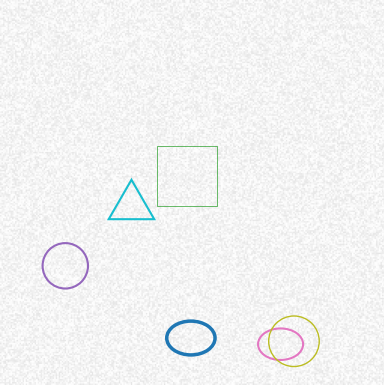[{"shape": "oval", "thickness": 2.5, "radius": 0.31, "center": [0.496, 0.122]}, {"shape": "square", "thickness": 0.5, "radius": 0.39, "center": [0.487, 0.543]}, {"shape": "circle", "thickness": 1.5, "radius": 0.29, "center": [0.17, 0.31]}, {"shape": "oval", "thickness": 1.5, "radius": 0.29, "center": [0.729, 0.106]}, {"shape": "circle", "thickness": 1, "radius": 0.33, "center": [0.764, 0.114]}, {"shape": "triangle", "thickness": 1.5, "radius": 0.34, "center": [0.341, 0.465]}]